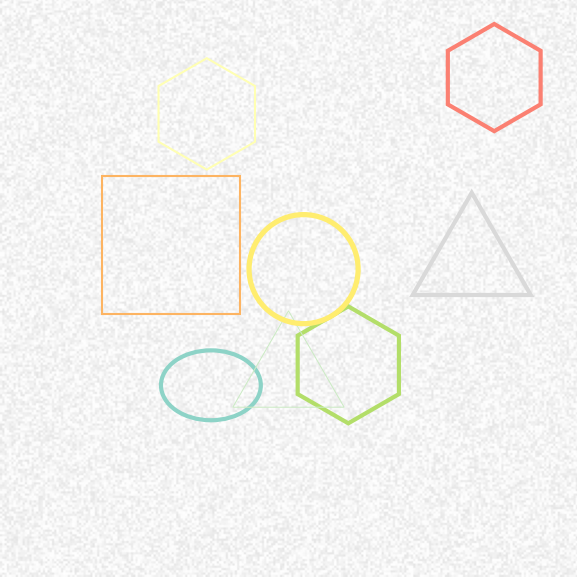[{"shape": "oval", "thickness": 2, "radius": 0.43, "center": [0.365, 0.332]}, {"shape": "hexagon", "thickness": 1, "radius": 0.48, "center": [0.358, 0.802]}, {"shape": "hexagon", "thickness": 2, "radius": 0.46, "center": [0.856, 0.865]}, {"shape": "square", "thickness": 1, "radius": 0.6, "center": [0.296, 0.575]}, {"shape": "hexagon", "thickness": 2, "radius": 0.51, "center": [0.603, 0.367]}, {"shape": "triangle", "thickness": 2, "radius": 0.59, "center": [0.817, 0.547]}, {"shape": "triangle", "thickness": 0.5, "radius": 0.56, "center": [0.5, 0.35]}, {"shape": "circle", "thickness": 2.5, "radius": 0.47, "center": [0.526, 0.533]}]